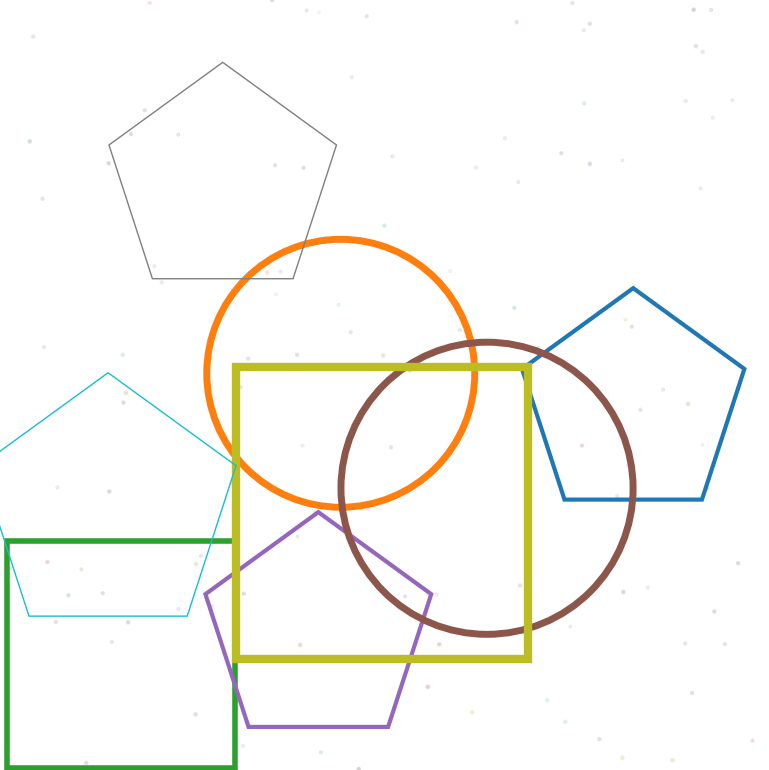[{"shape": "pentagon", "thickness": 1.5, "radius": 0.76, "center": [0.822, 0.474]}, {"shape": "circle", "thickness": 2.5, "radius": 0.87, "center": [0.443, 0.515]}, {"shape": "square", "thickness": 2, "radius": 0.74, "center": [0.157, 0.15]}, {"shape": "pentagon", "thickness": 1.5, "radius": 0.77, "center": [0.413, 0.181]}, {"shape": "circle", "thickness": 2.5, "radius": 0.95, "center": [0.633, 0.366]}, {"shape": "pentagon", "thickness": 0.5, "radius": 0.78, "center": [0.289, 0.764]}, {"shape": "square", "thickness": 3, "radius": 0.95, "center": [0.496, 0.334]}, {"shape": "pentagon", "thickness": 0.5, "radius": 0.87, "center": [0.14, 0.341]}]